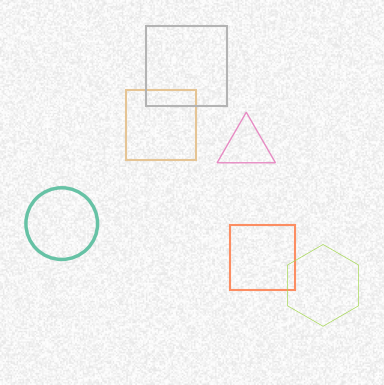[{"shape": "circle", "thickness": 2.5, "radius": 0.47, "center": [0.16, 0.419]}, {"shape": "square", "thickness": 1.5, "radius": 0.42, "center": [0.682, 0.331]}, {"shape": "triangle", "thickness": 1, "radius": 0.44, "center": [0.64, 0.621]}, {"shape": "hexagon", "thickness": 0.5, "radius": 0.53, "center": [0.839, 0.259]}, {"shape": "square", "thickness": 1.5, "radius": 0.45, "center": [0.418, 0.675]}, {"shape": "square", "thickness": 1.5, "radius": 0.52, "center": [0.484, 0.828]}]